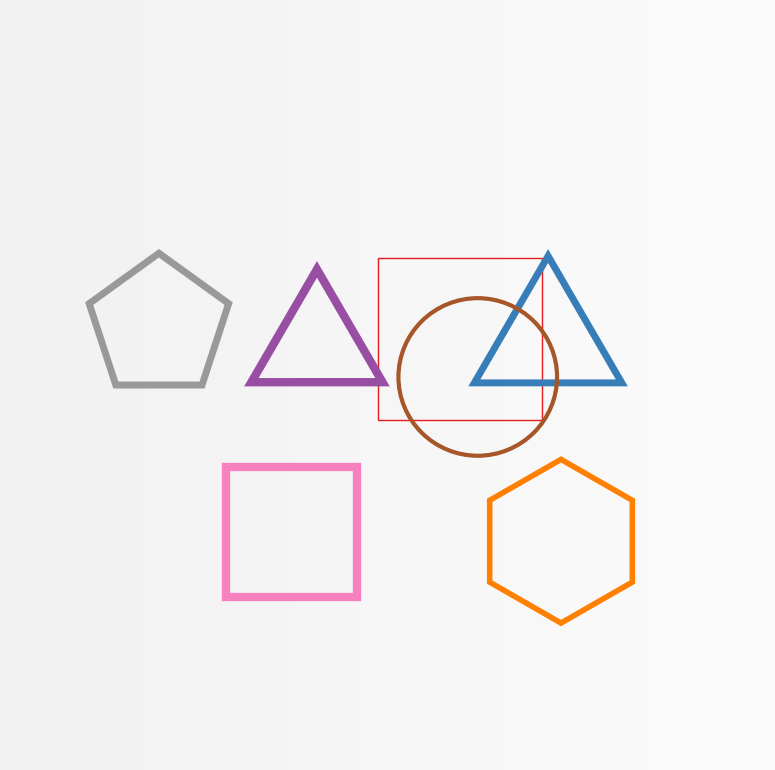[{"shape": "square", "thickness": 0.5, "radius": 0.53, "center": [0.594, 0.56]}, {"shape": "triangle", "thickness": 2.5, "radius": 0.55, "center": [0.707, 0.558]}, {"shape": "triangle", "thickness": 3, "radius": 0.49, "center": [0.409, 0.552]}, {"shape": "hexagon", "thickness": 2, "radius": 0.53, "center": [0.724, 0.297]}, {"shape": "circle", "thickness": 1.5, "radius": 0.51, "center": [0.616, 0.51]}, {"shape": "square", "thickness": 3, "radius": 0.42, "center": [0.376, 0.309]}, {"shape": "pentagon", "thickness": 2.5, "radius": 0.47, "center": [0.205, 0.576]}]